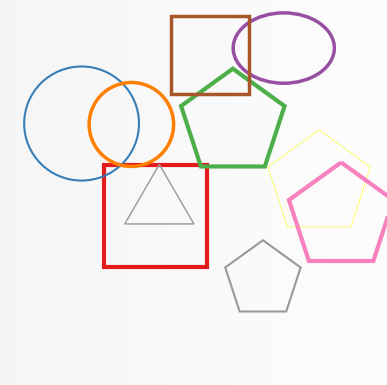[{"shape": "square", "thickness": 3, "radius": 0.66, "center": [0.401, 0.439]}, {"shape": "circle", "thickness": 1.5, "radius": 0.74, "center": [0.211, 0.679]}, {"shape": "pentagon", "thickness": 3, "radius": 0.7, "center": [0.601, 0.681]}, {"shape": "oval", "thickness": 2.5, "radius": 0.65, "center": [0.732, 0.875]}, {"shape": "circle", "thickness": 2.5, "radius": 0.55, "center": [0.339, 0.677]}, {"shape": "pentagon", "thickness": 0.5, "radius": 0.7, "center": [0.824, 0.523]}, {"shape": "square", "thickness": 2.5, "radius": 0.5, "center": [0.541, 0.857]}, {"shape": "pentagon", "thickness": 3, "radius": 0.71, "center": [0.88, 0.437]}, {"shape": "pentagon", "thickness": 1.5, "radius": 0.51, "center": [0.679, 0.274]}, {"shape": "triangle", "thickness": 1, "radius": 0.52, "center": [0.411, 0.47]}]